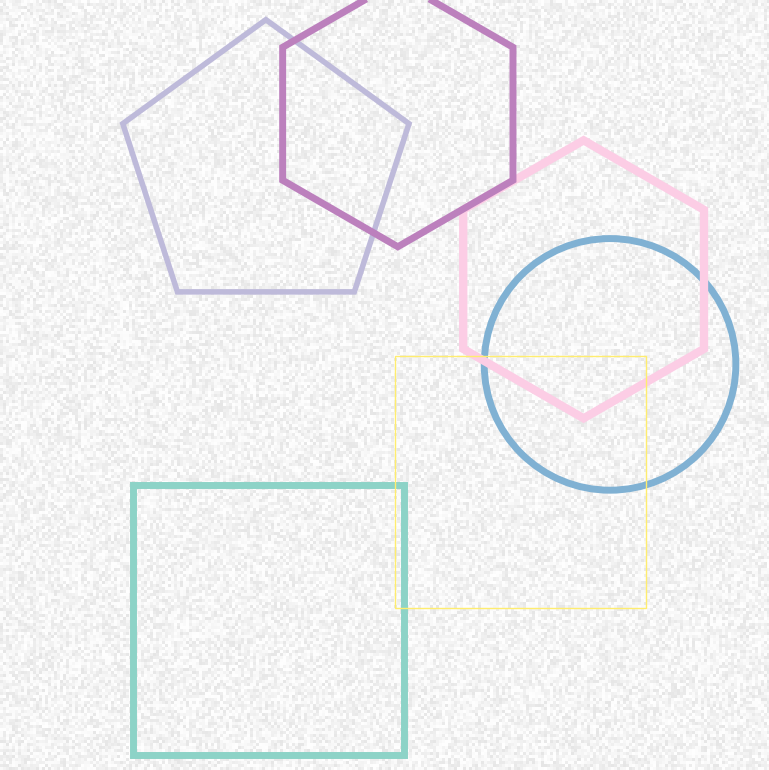[{"shape": "square", "thickness": 2.5, "radius": 0.88, "center": [0.349, 0.195]}, {"shape": "pentagon", "thickness": 2, "radius": 0.98, "center": [0.345, 0.779]}, {"shape": "circle", "thickness": 2.5, "radius": 0.82, "center": [0.792, 0.527]}, {"shape": "hexagon", "thickness": 3, "radius": 0.9, "center": [0.758, 0.637]}, {"shape": "hexagon", "thickness": 2.5, "radius": 0.86, "center": [0.517, 0.852]}, {"shape": "square", "thickness": 0.5, "radius": 0.82, "center": [0.676, 0.375]}]